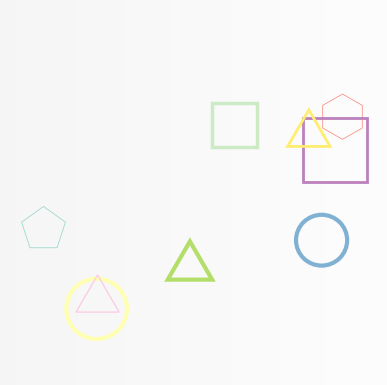[{"shape": "pentagon", "thickness": 0.5, "radius": 0.3, "center": [0.112, 0.405]}, {"shape": "circle", "thickness": 3, "radius": 0.39, "center": [0.249, 0.198]}, {"shape": "hexagon", "thickness": 0.5, "radius": 0.29, "center": [0.884, 0.697]}, {"shape": "circle", "thickness": 3, "radius": 0.33, "center": [0.83, 0.376]}, {"shape": "triangle", "thickness": 3, "radius": 0.33, "center": [0.49, 0.307]}, {"shape": "triangle", "thickness": 1, "radius": 0.32, "center": [0.252, 0.221]}, {"shape": "square", "thickness": 2, "radius": 0.42, "center": [0.865, 0.611]}, {"shape": "square", "thickness": 2.5, "radius": 0.29, "center": [0.606, 0.675]}, {"shape": "triangle", "thickness": 2, "radius": 0.32, "center": [0.797, 0.651]}]